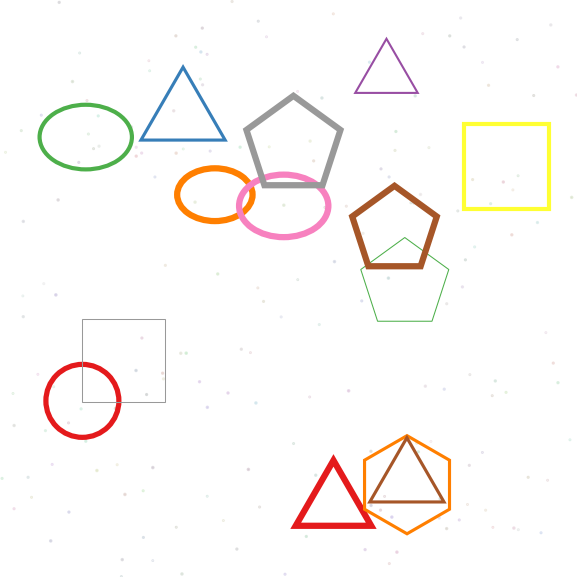[{"shape": "circle", "thickness": 2.5, "radius": 0.32, "center": [0.143, 0.305]}, {"shape": "triangle", "thickness": 3, "radius": 0.38, "center": [0.577, 0.126]}, {"shape": "triangle", "thickness": 1.5, "radius": 0.42, "center": [0.317, 0.799]}, {"shape": "oval", "thickness": 2, "radius": 0.4, "center": [0.148, 0.762]}, {"shape": "pentagon", "thickness": 0.5, "radius": 0.4, "center": [0.701, 0.508]}, {"shape": "triangle", "thickness": 1, "radius": 0.31, "center": [0.669, 0.87]}, {"shape": "hexagon", "thickness": 1.5, "radius": 0.42, "center": [0.705, 0.16]}, {"shape": "oval", "thickness": 3, "radius": 0.33, "center": [0.372, 0.662]}, {"shape": "square", "thickness": 2, "radius": 0.37, "center": [0.878, 0.71]}, {"shape": "triangle", "thickness": 1.5, "radius": 0.37, "center": [0.705, 0.167]}, {"shape": "pentagon", "thickness": 3, "radius": 0.38, "center": [0.683, 0.6]}, {"shape": "oval", "thickness": 3, "radius": 0.39, "center": [0.491, 0.643]}, {"shape": "pentagon", "thickness": 3, "radius": 0.43, "center": [0.508, 0.748]}, {"shape": "square", "thickness": 0.5, "radius": 0.36, "center": [0.214, 0.375]}]